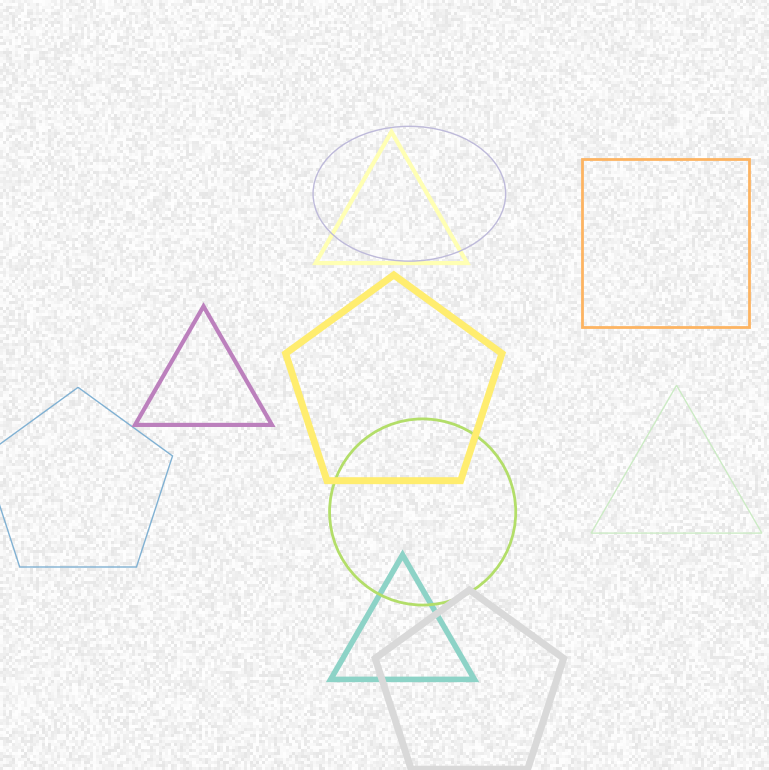[{"shape": "triangle", "thickness": 2, "radius": 0.54, "center": [0.523, 0.172]}, {"shape": "triangle", "thickness": 1.5, "radius": 0.57, "center": [0.508, 0.715]}, {"shape": "oval", "thickness": 0.5, "radius": 0.63, "center": [0.532, 0.748]}, {"shape": "pentagon", "thickness": 0.5, "radius": 0.64, "center": [0.101, 0.368]}, {"shape": "square", "thickness": 1, "radius": 0.54, "center": [0.864, 0.684]}, {"shape": "circle", "thickness": 1, "radius": 0.6, "center": [0.549, 0.335]}, {"shape": "pentagon", "thickness": 2.5, "radius": 0.64, "center": [0.61, 0.105]}, {"shape": "triangle", "thickness": 1.5, "radius": 0.51, "center": [0.264, 0.5]}, {"shape": "triangle", "thickness": 0.5, "radius": 0.64, "center": [0.879, 0.372]}, {"shape": "pentagon", "thickness": 2.5, "radius": 0.74, "center": [0.511, 0.495]}]